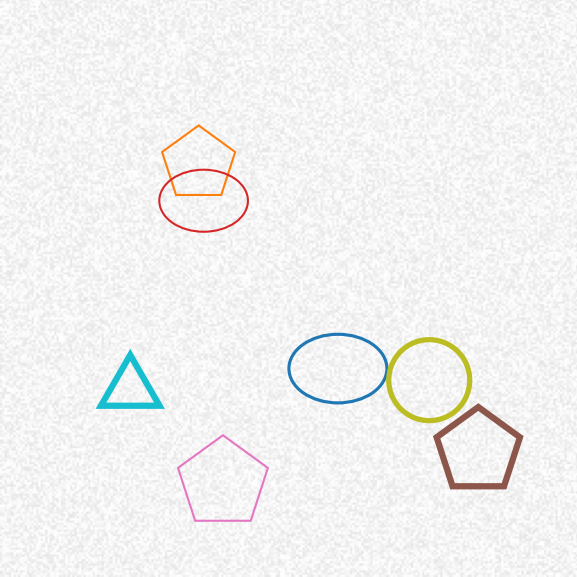[{"shape": "oval", "thickness": 1.5, "radius": 0.42, "center": [0.585, 0.361]}, {"shape": "pentagon", "thickness": 1, "radius": 0.33, "center": [0.344, 0.715]}, {"shape": "oval", "thickness": 1, "radius": 0.38, "center": [0.353, 0.652]}, {"shape": "pentagon", "thickness": 3, "radius": 0.38, "center": [0.828, 0.218]}, {"shape": "pentagon", "thickness": 1, "radius": 0.41, "center": [0.386, 0.164]}, {"shape": "circle", "thickness": 2.5, "radius": 0.35, "center": [0.743, 0.341]}, {"shape": "triangle", "thickness": 3, "radius": 0.29, "center": [0.226, 0.326]}]